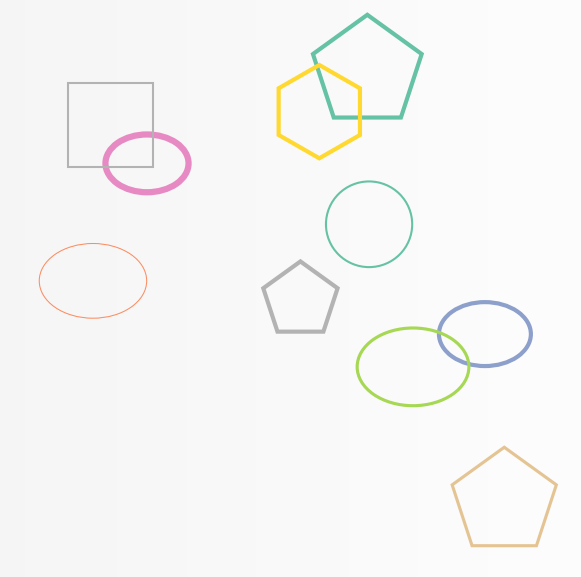[{"shape": "pentagon", "thickness": 2, "radius": 0.49, "center": [0.632, 0.875]}, {"shape": "circle", "thickness": 1, "radius": 0.37, "center": [0.635, 0.611]}, {"shape": "oval", "thickness": 0.5, "radius": 0.46, "center": [0.16, 0.513]}, {"shape": "oval", "thickness": 2, "radius": 0.4, "center": [0.834, 0.421]}, {"shape": "oval", "thickness": 3, "radius": 0.36, "center": [0.253, 0.716]}, {"shape": "oval", "thickness": 1.5, "radius": 0.48, "center": [0.711, 0.364]}, {"shape": "hexagon", "thickness": 2, "radius": 0.4, "center": [0.549, 0.806]}, {"shape": "pentagon", "thickness": 1.5, "radius": 0.47, "center": [0.868, 0.13]}, {"shape": "pentagon", "thickness": 2, "radius": 0.34, "center": [0.517, 0.479]}, {"shape": "square", "thickness": 1, "radius": 0.36, "center": [0.19, 0.783]}]